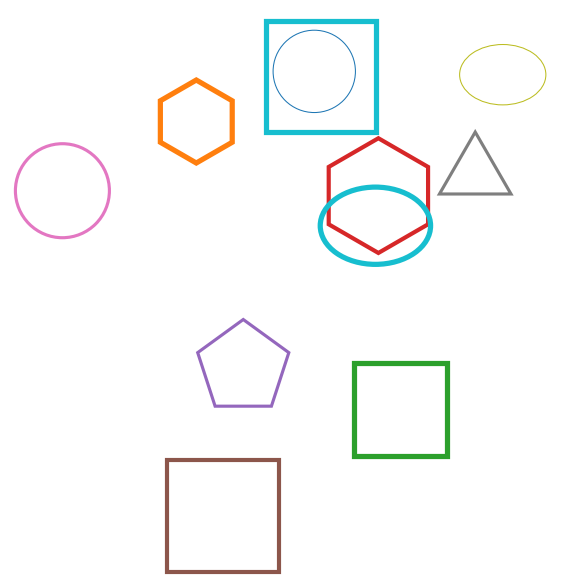[{"shape": "circle", "thickness": 0.5, "radius": 0.36, "center": [0.544, 0.876]}, {"shape": "hexagon", "thickness": 2.5, "radius": 0.36, "center": [0.34, 0.789]}, {"shape": "square", "thickness": 2.5, "radius": 0.4, "center": [0.694, 0.29]}, {"shape": "hexagon", "thickness": 2, "radius": 0.5, "center": [0.655, 0.66]}, {"shape": "pentagon", "thickness": 1.5, "radius": 0.41, "center": [0.421, 0.363]}, {"shape": "square", "thickness": 2, "radius": 0.49, "center": [0.385, 0.105]}, {"shape": "circle", "thickness": 1.5, "radius": 0.41, "center": [0.108, 0.669]}, {"shape": "triangle", "thickness": 1.5, "radius": 0.36, "center": [0.823, 0.699]}, {"shape": "oval", "thickness": 0.5, "radius": 0.37, "center": [0.871, 0.87]}, {"shape": "square", "thickness": 2.5, "radius": 0.48, "center": [0.556, 0.866]}, {"shape": "oval", "thickness": 2.5, "radius": 0.48, "center": [0.65, 0.608]}]